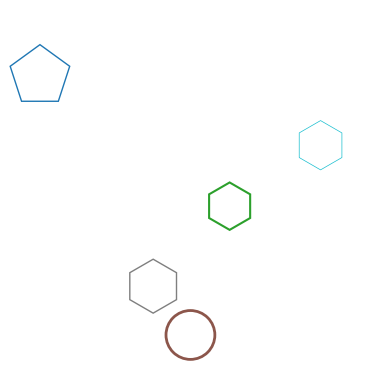[{"shape": "pentagon", "thickness": 1, "radius": 0.41, "center": [0.104, 0.803]}, {"shape": "hexagon", "thickness": 1.5, "radius": 0.31, "center": [0.596, 0.465]}, {"shape": "circle", "thickness": 2, "radius": 0.32, "center": [0.495, 0.13]}, {"shape": "hexagon", "thickness": 1, "radius": 0.35, "center": [0.398, 0.257]}, {"shape": "hexagon", "thickness": 0.5, "radius": 0.32, "center": [0.833, 0.623]}]